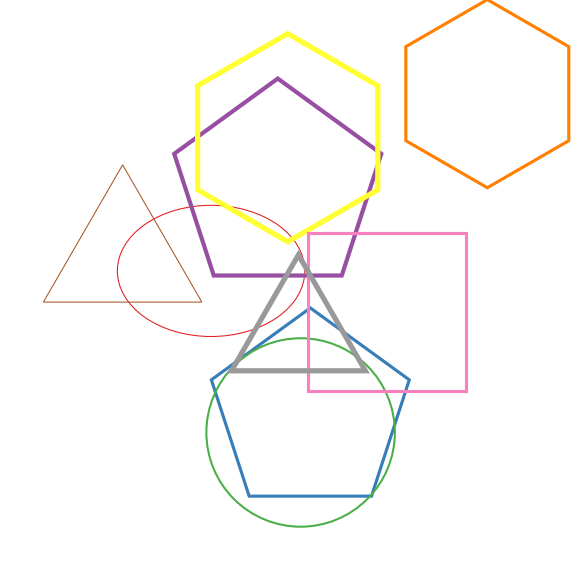[{"shape": "oval", "thickness": 0.5, "radius": 0.81, "center": [0.366, 0.53]}, {"shape": "pentagon", "thickness": 1.5, "radius": 0.9, "center": [0.537, 0.286]}, {"shape": "circle", "thickness": 1, "radius": 0.82, "center": [0.521, 0.25]}, {"shape": "pentagon", "thickness": 2, "radius": 0.94, "center": [0.481, 0.675]}, {"shape": "hexagon", "thickness": 1.5, "radius": 0.81, "center": [0.844, 0.837]}, {"shape": "hexagon", "thickness": 2.5, "radius": 0.9, "center": [0.498, 0.761]}, {"shape": "triangle", "thickness": 0.5, "radius": 0.79, "center": [0.212, 0.555]}, {"shape": "square", "thickness": 1.5, "radius": 0.68, "center": [0.671, 0.459]}, {"shape": "triangle", "thickness": 2.5, "radius": 0.67, "center": [0.517, 0.424]}]